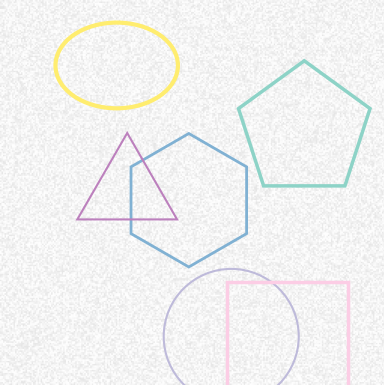[{"shape": "pentagon", "thickness": 2.5, "radius": 0.9, "center": [0.79, 0.662]}, {"shape": "circle", "thickness": 1.5, "radius": 0.88, "center": [0.601, 0.126]}, {"shape": "hexagon", "thickness": 2, "radius": 0.87, "center": [0.49, 0.48]}, {"shape": "square", "thickness": 2.5, "radius": 0.79, "center": [0.746, 0.11]}, {"shape": "triangle", "thickness": 1.5, "radius": 0.75, "center": [0.33, 0.505]}, {"shape": "oval", "thickness": 3, "radius": 0.8, "center": [0.303, 0.83]}]